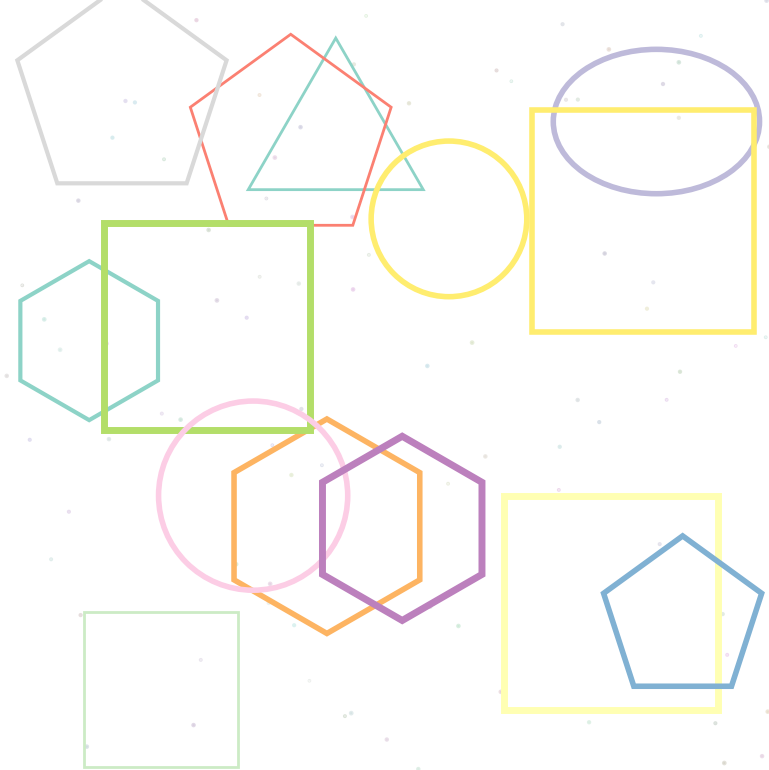[{"shape": "triangle", "thickness": 1, "radius": 0.66, "center": [0.436, 0.819]}, {"shape": "hexagon", "thickness": 1.5, "radius": 0.52, "center": [0.116, 0.558]}, {"shape": "square", "thickness": 2.5, "radius": 0.69, "center": [0.793, 0.216]}, {"shape": "oval", "thickness": 2, "radius": 0.67, "center": [0.852, 0.842]}, {"shape": "pentagon", "thickness": 1, "radius": 0.69, "center": [0.378, 0.818]}, {"shape": "pentagon", "thickness": 2, "radius": 0.54, "center": [0.887, 0.196]}, {"shape": "hexagon", "thickness": 2, "radius": 0.7, "center": [0.425, 0.317]}, {"shape": "square", "thickness": 2.5, "radius": 0.67, "center": [0.269, 0.576]}, {"shape": "circle", "thickness": 2, "radius": 0.61, "center": [0.329, 0.356]}, {"shape": "pentagon", "thickness": 1.5, "radius": 0.71, "center": [0.158, 0.878]}, {"shape": "hexagon", "thickness": 2.5, "radius": 0.6, "center": [0.522, 0.314]}, {"shape": "square", "thickness": 1, "radius": 0.5, "center": [0.209, 0.105]}, {"shape": "circle", "thickness": 2, "radius": 0.51, "center": [0.583, 0.716]}, {"shape": "square", "thickness": 2, "radius": 0.72, "center": [0.835, 0.713]}]